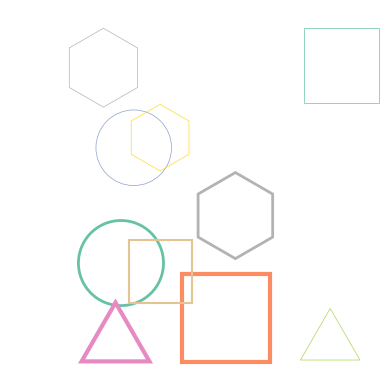[{"shape": "circle", "thickness": 2, "radius": 0.55, "center": [0.314, 0.317]}, {"shape": "square", "thickness": 0.5, "radius": 0.48, "center": [0.888, 0.83]}, {"shape": "square", "thickness": 3, "radius": 0.57, "center": [0.588, 0.175]}, {"shape": "circle", "thickness": 0.5, "radius": 0.49, "center": [0.347, 0.616]}, {"shape": "triangle", "thickness": 3, "radius": 0.51, "center": [0.3, 0.112]}, {"shape": "triangle", "thickness": 0.5, "radius": 0.45, "center": [0.858, 0.11]}, {"shape": "hexagon", "thickness": 0.5, "radius": 0.43, "center": [0.416, 0.643]}, {"shape": "square", "thickness": 1.5, "radius": 0.41, "center": [0.416, 0.295]}, {"shape": "hexagon", "thickness": 2, "radius": 0.56, "center": [0.611, 0.44]}, {"shape": "hexagon", "thickness": 0.5, "radius": 0.51, "center": [0.269, 0.824]}]